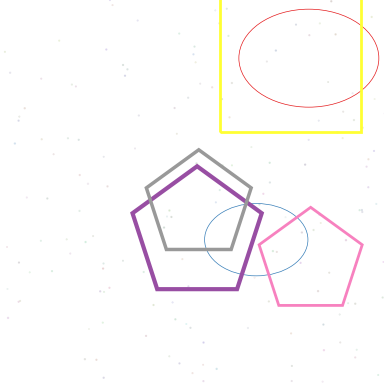[{"shape": "oval", "thickness": 0.5, "radius": 0.91, "center": [0.802, 0.849]}, {"shape": "oval", "thickness": 0.5, "radius": 0.67, "center": [0.666, 0.377]}, {"shape": "pentagon", "thickness": 3, "radius": 0.88, "center": [0.512, 0.392]}, {"shape": "square", "thickness": 2, "radius": 0.91, "center": [0.755, 0.84]}, {"shape": "pentagon", "thickness": 2, "radius": 0.7, "center": [0.807, 0.321]}, {"shape": "pentagon", "thickness": 2.5, "radius": 0.72, "center": [0.516, 0.468]}]